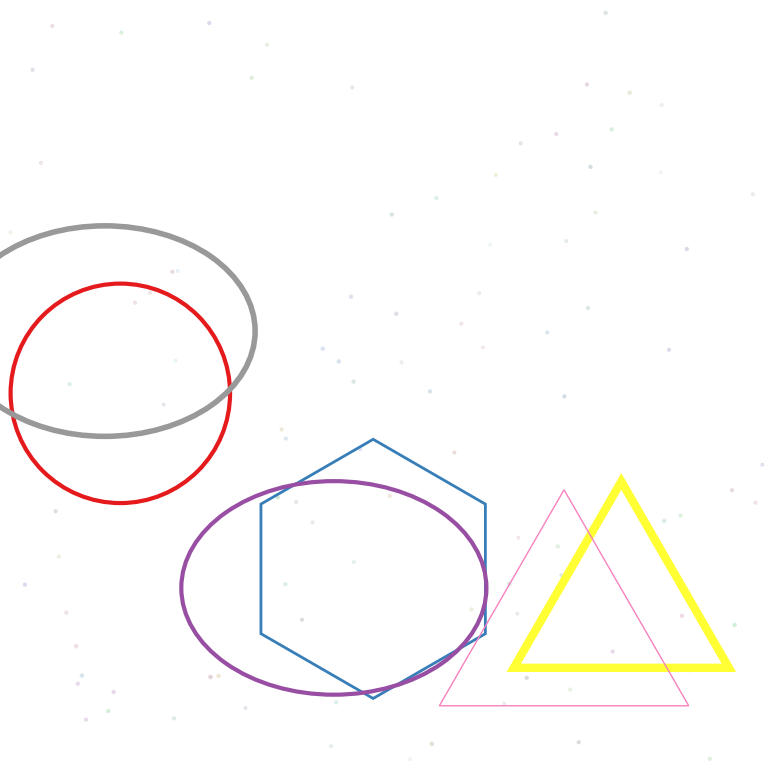[{"shape": "circle", "thickness": 1.5, "radius": 0.71, "center": [0.156, 0.489]}, {"shape": "hexagon", "thickness": 1, "radius": 0.84, "center": [0.485, 0.261]}, {"shape": "oval", "thickness": 1.5, "radius": 0.99, "center": [0.434, 0.236]}, {"shape": "triangle", "thickness": 3, "radius": 0.81, "center": [0.807, 0.213]}, {"shape": "triangle", "thickness": 0.5, "radius": 0.94, "center": [0.733, 0.177]}, {"shape": "oval", "thickness": 2, "radius": 0.98, "center": [0.136, 0.57]}]